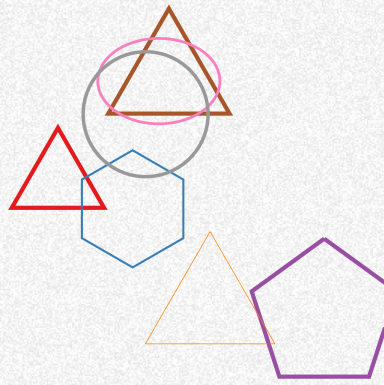[{"shape": "triangle", "thickness": 3, "radius": 0.69, "center": [0.151, 0.529]}, {"shape": "hexagon", "thickness": 1.5, "radius": 0.76, "center": [0.344, 0.458]}, {"shape": "pentagon", "thickness": 3, "radius": 0.99, "center": [0.842, 0.182]}, {"shape": "triangle", "thickness": 0.5, "radius": 0.97, "center": [0.546, 0.204]}, {"shape": "triangle", "thickness": 3, "radius": 0.91, "center": [0.439, 0.796]}, {"shape": "oval", "thickness": 2, "radius": 0.79, "center": [0.413, 0.789]}, {"shape": "circle", "thickness": 2.5, "radius": 0.81, "center": [0.378, 0.703]}]